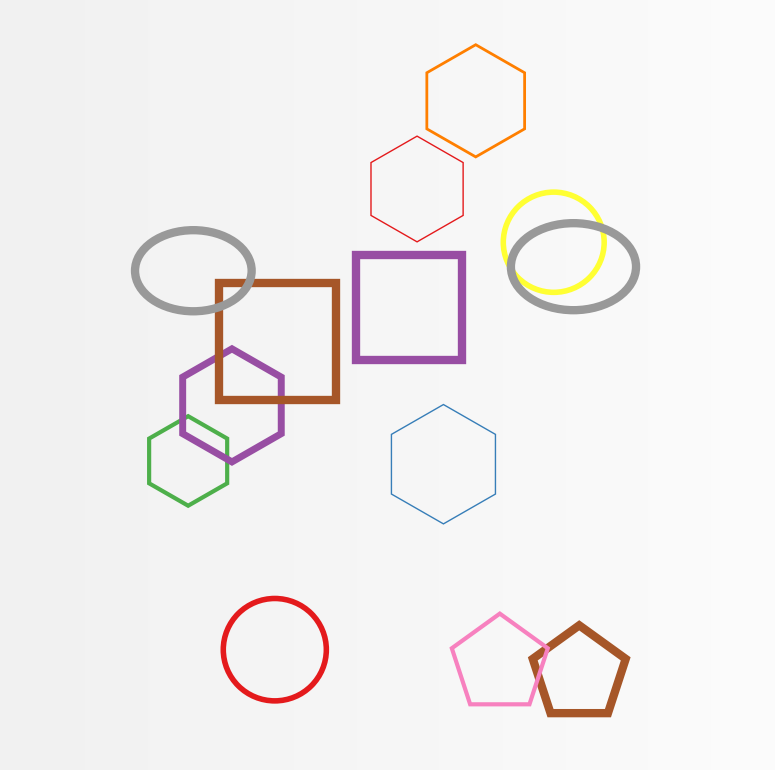[{"shape": "circle", "thickness": 2, "radius": 0.33, "center": [0.355, 0.156]}, {"shape": "hexagon", "thickness": 0.5, "radius": 0.34, "center": [0.538, 0.755]}, {"shape": "hexagon", "thickness": 0.5, "radius": 0.39, "center": [0.572, 0.397]}, {"shape": "hexagon", "thickness": 1.5, "radius": 0.29, "center": [0.243, 0.401]}, {"shape": "square", "thickness": 3, "radius": 0.34, "center": [0.528, 0.601]}, {"shape": "hexagon", "thickness": 2.5, "radius": 0.37, "center": [0.299, 0.474]}, {"shape": "hexagon", "thickness": 1, "radius": 0.36, "center": [0.614, 0.869]}, {"shape": "circle", "thickness": 2, "radius": 0.33, "center": [0.714, 0.685]}, {"shape": "pentagon", "thickness": 3, "radius": 0.32, "center": [0.747, 0.125]}, {"shape": "square", "thickness": 3, "radius": 0.38, "center": [0.358, 0.556]}, {"shape": "pentagon", "thickness": 1.5, "radius": 0.33, "center": [0.645, 0.138]}, {"shape": "oval", "thickness": 3, "radius": 0.38, "center": [0.249, 0.648]}, {"shape": "oval", "thickness": 3, "radius": 0.4, "center": [0.74, 0.654]}]